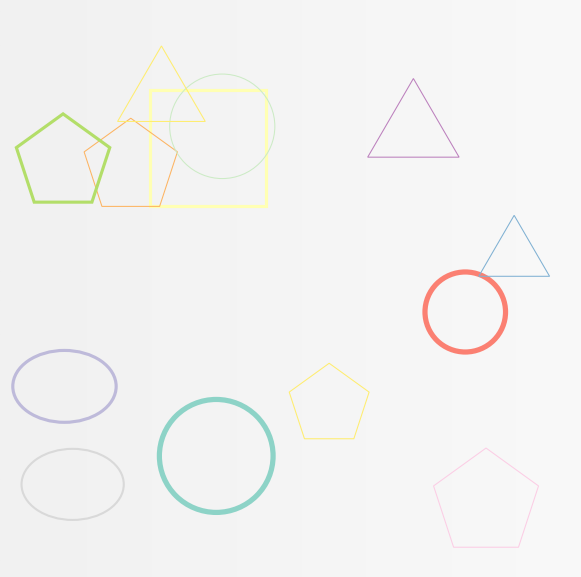[{"shape": "circle", "thickness": 2.5, "radius": 0.49, "center": [0.372, 0.21]}, {"shape": "square", "thickness": 1.5, "radius": 0.5, "center": [0.358, 0.743]}, {"shape": "oval", "thickness": 1.5, "radius": 0.44, "center": [0.111, 0.33]}, {"shape": "circle", "thickness": 2.5, "radius": 0.35, "center": [0.8, 0.459]}, {"shape": "triangle", "thickness": 0.5, "radius": 0.35, "center": [0.885, 0.556]}, {"shape": "pentagon", "thickness": 0.5, "radius": 0.42, "center": [0.225, 0.71]}, {"shape": "pentagon", "thickness": 1.5, "radius": 0.42, "center": [0.108, 0.717]}, {"shape": "pentagon", "thickness": 0.5, "radius": 0.47, "center": [0.836, 0.128]}, {"shape": "oval", "thickness": 1, "radius": 0.44, "center": [0.125, 0.16]}, {"shape": "triangle", "thickness": 0.5, "radius": 0.45, "center": [0.711, 0.772]}, {"shape": "circle", "thickness": 0.5, "radius": 0.45, "center": [0.382, 0.78]}, {"shape": "pentagon", "thickness": 0.5, "radius": 0.36, "center": [0.566, 0.298]}, {"shape": "triangle", "thickness": 0.5, "radius": 0.44, "center": [0.278, 0.832]}]